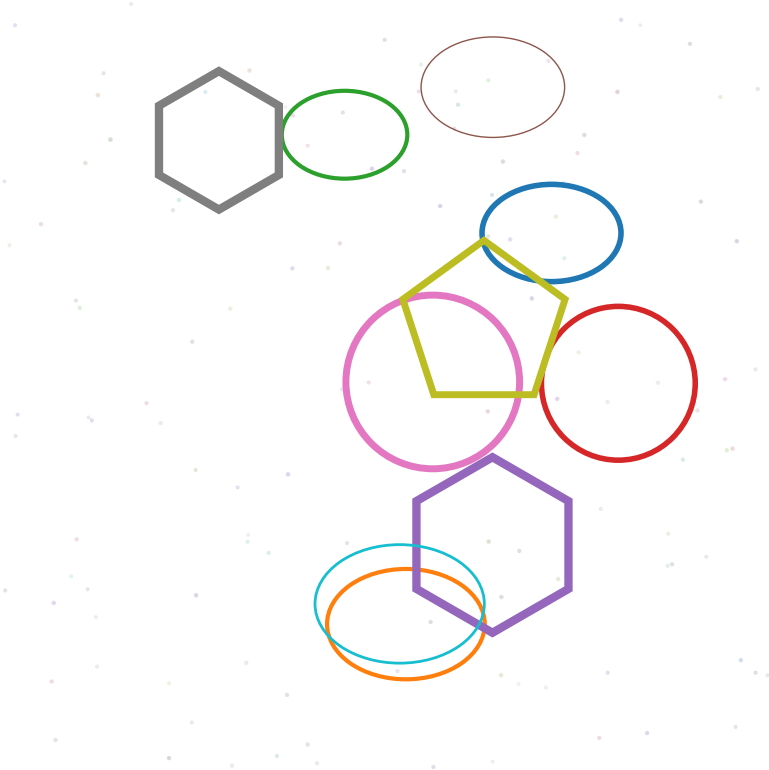[{"shape": "oval", "thickness": 2, "radius": 0.45, "center": [0.716, 0.697]}, {"shape": "oval", "thickness": 1.5, "radius": 0.51, "center": [0.527, 0.189]}, {"shape": "oval", "thickness": 1.5, "radius": 0.41, "center": [0.447, 0.825]}, {"shape": "circle", "thickness": 2, "radius": 0.5, "center": [0.803, 0.502]}, {"shape": "hexagon", "thickness": 3, "radius": 0.57, "center": [0.64, 0.292]}, {"shape": "oval", "thickness": 0.5, "radius": 0.47, "center": [0.64, 0.887]}, {"shape": "circle", "thickness": 2.5, "radius": 0.56, "center": [0.562, 0.504]}, {"shape": "hexagon", "thickness": 3, "radius": 0.45, "center": [0.284, 0.818]}, {"shape": "pentagon", "thickness": 2.5, "radius": 0.55, "center": [0.628, 0.577]}, {"shape": "oval", "thickness": 1, "radius": 0.55, "center": [0.519, 0.216]}]